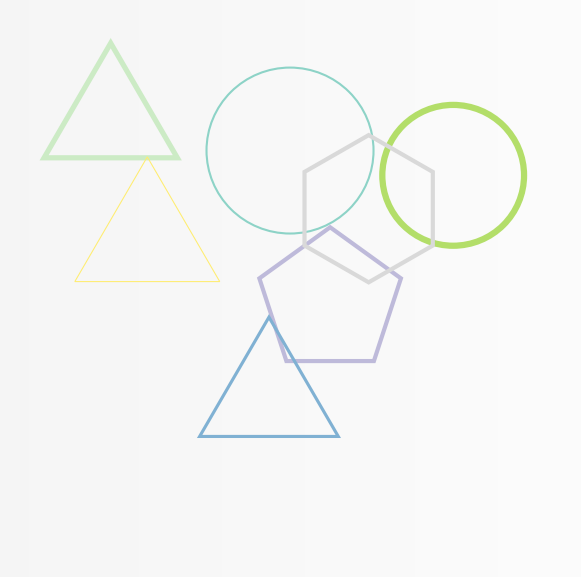[{"shape": "circle", "thickness": 1, "radius": 0.72, "center": [0.499, 0.738]}, {"shape": "pentagon", "thickness": 2, "radius": 0.64, "center": [0.568, 0.478]}, {"shape": "triangle", "thickness": 1.5, "radius": 0.69, "center": [0.463, 0.312]}, {"shape": "circle", "thickness": 3, "radius": 0.61, "center": [0.78, 0.696]}, {"shape": "hexagon", "thickness": 2, "radius": 0.64, "center": [0.634, 0.638]}, {"shape": "triangle", "thickness": 2.5, "radius": 0.66, "center": [0.19, 0.792]}, {"shape": "triangle", "thickness": 0.5, "radius": 0.72, "center": [0.253, 0.584]}]